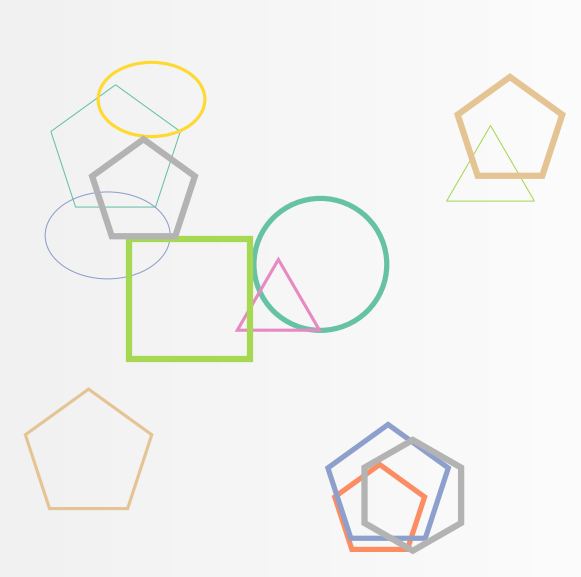[{"shape": "pentagon", "thickness": 0.5, "radius": 0.59, "center": [0.199, 0.735]}, {"shape": "circle", "thickness": 2.5, "radius": 0.57, "center": [0.551, 0.541]}, {"shape": "pentagon", "thickness": 2.5, "radius": 0.41, "center": [0.653, 0.114]}, {"shape": "pentagon", "thickness": 2.5, "radius": 0.54, "center": [0.668, 0.155]}, {"shape": "oval", "thickness": 0.5, "radius": 0.54, "center": [0.185, 0.591]}, {"shape": "triangle", "thickness": 1.5, "radius": 0.41, "center": [0.479, 0.468]}, {"shape": "square", "thickness": 3, "radius": 0.52, "center": [0.326, 0.481]}, {"shape": "triangle", "thickness": 0.5, "radius": 0.44, "center": [0.844, 0.695]}, {"shape": "oval", "thickness": 1.5, "radius": 0.46, "center": [0.261, 0.827]}, {"shape": "pentagon", "thickness": 3, "radius": 0.47, "center": [0.877, 0.771]}, {"shape": "pentagon", "thickness": 1.5, "radius": 0.57, "center": [0.152, 0.211]}, {"shape": "pentagon", "thickness": 3, "radius": 0.46, "center": [0.247, 0.665]}, {"shape": "hexagon", "thickness": 3, "radius": 0.48, "center": [0.71, 0.141]}]